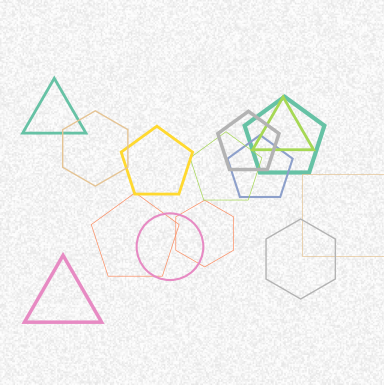[{"shape": "triangle", "thickness": 2, "radius": 0.47, "center": [0.141, 0.702]}, {"shape": "pentagon", "thickness": 3, "radius": 0.54, "center": [0.739, 0.64]}, {"shape": "pentagon", "thickness": 0.5, "radius": 0.6, "center": [0.351, 0.38]}, {"shape": "hexagon", "thickness": 0.5, "radius": 0.43, "center": [0.532, 0.393]}, {"shape": "pentagon", "thickness": 1.5, "radius": 0.44, "center": [0.676, 0.56]}, {"shape": "circle", "thickness": 1.5, "radius": 0.43, "center": [0.442, 0.359]}, {"shape": "triangle", "thickness": 2.5, "radius": 0.58, "center": [0.164, 0.221]}, {"shape": "pentagon", "thickness": 0.5, "radius": 0.49, "center": [0.587, 0.56]}, {"shape": "triangle", "thickness": 2, "radius": 0.46, "center": [0.735, 0.657]}, {"shape": "pentagon", "thickness": 2, "radius": 0.49, "center": [0.407, 0.575]}, {"shape": "hexagon", "thickness": 1, "radius": 0.49, "center": [0.248, 0.614]}, {"shape": "square", "thickness": 0.5, "radius": 0.53, "center": [0.891, 0.442]}, {"shape": "hexagon", "thickness": 1, "radius": 0.52, "center": [0.781, 0.327]}, {"shape": "pentagon", "thickness": 2.5, "radius": 0.42, "center": [0.645, 0.627]}]